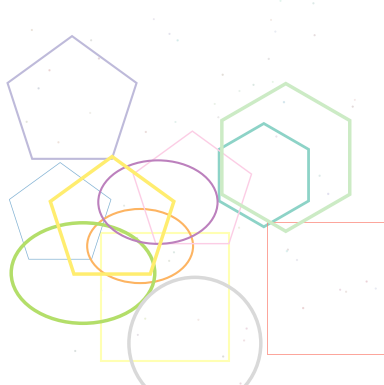[{"shape": "hexagon", "thickness": 2, "radius": 0.67, "center": [0.685, 0.545]}, {"shape": "square", "thickness": 1.5, "radius": 0.83, "center": [0.428, 0.229]}, {"shape": "pentagon", "thickness": 1.5, "radius": 0.88, "center": [0.187, 0.73]}, {"shape": "square", "thickness": 0.5, "radius": 0.85, "center": [0.866, 0.251]}, {"shape": "pentagon", "thickness": 0.5, "radius": 0.69, "center": [0.156, 0.439]}, {"shape": "oval", "thickness": 1.5, "radius": 0.69, "center": [0.364, 0.361]}, {"shape": "oval", "thickness": 2.5, "radius": 0.93, "center": [0.216, 0.291]}, {"shape": "pentagon", "thickness": 1, "radius": 0.81, "center": [0.5, 0.498]}, {"shape": "circle", "thickness": 2.5, "radius": 0.86, "center": [0.506, 0.108]}, {"shape": "oval", "thickness": 1.5, "radius": 0.77, "center": [0.41, 0.475]}, {"shape": "hexagon", "thickness": 2.5, "radius": 0.96, "center": [0.742, 0.591]}, {"shape": "pentagon", "thickness": 2.5, "radius": 0.84, "center": [0.291, 0.425]}]